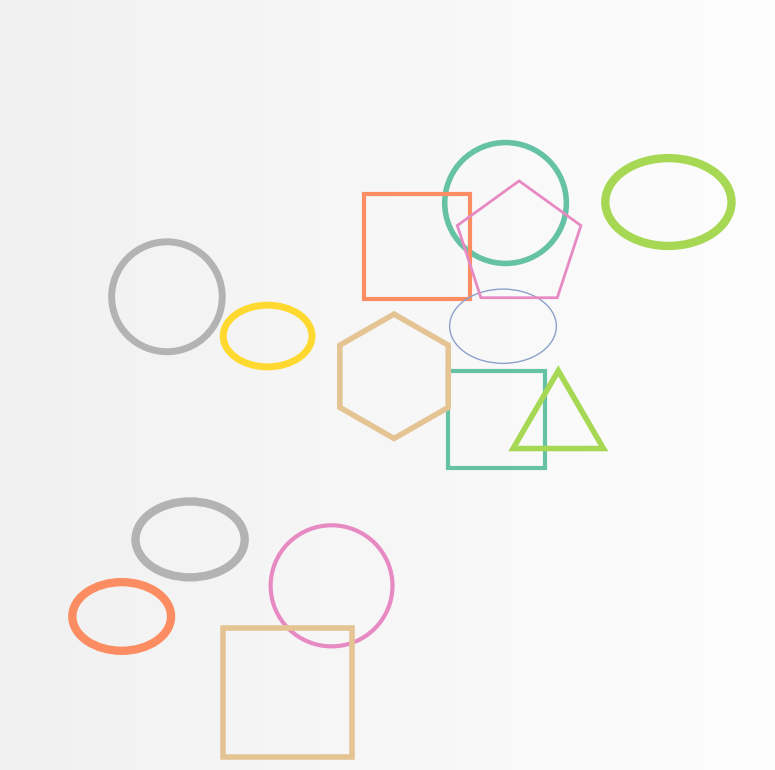[{"shape": "circle", "thickness": 2, "radius": 0.39, "center": [0.652, 0.736]}, {"shape": "square", "thickness": 1.5, "radius": 0.31, "center": [0.64, 0.455]}, {"shape": "square", "thickness": 1.5, "radius": 0.34, "center": [0.538, 0.679]}, {"shape": "oval", "thickness": 3, "radius": 0.32, "center": [0.157, 0.199]}, {"shape": "oval", "thickness": 0.5, "radius": 0.34, "center": [0.649, 0.576]}, {"shape": "circle", "thickness": 1.5, "radius": 0.39, "center": [0.428, 0.239]}, {"shape": "pentagon", "thickness": 1, "radius": 0.42, "center": [0.67, 0.681]}, {"shape": "oval", "thickness": 3, "radius": 0.41, "center": [0.862, 0.738]}, {"shape": "triangle", "thickness": 2, "radius": 0.34, "center": [0.72, 0.451]}, {"shape": "oval", "thickness": 2.5, "radius": 0.29, "center": [0.345, 0.564]}, {"shape": "hexagon", "thickness": 2, "radius": 0.4, "center": [0.508, 0.511]}, {"shape": "square", "thickness": 2, "radius": 0.42, "center": [0.371, 0.101]}, {"shape": "circle", "thickness": 2.5, "radius": 0.36, "center": [0.215, 0.615]}, {"shape": "oval", "thickness": 3, "radius": 0.35, "center": [0.245, 0.299]}]